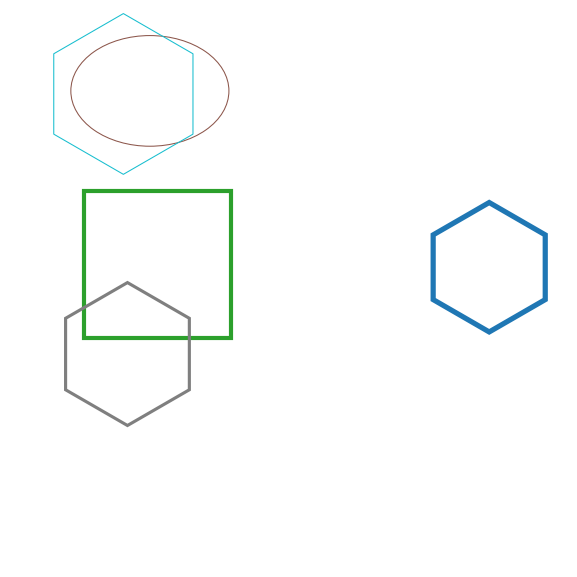[{"shape": "hexagon", "thickness": 2.5, "radius": 0.56, "center": [0.847, 0.536]}, {"shape": "square", "thickness": 2, "radius": 0.64, "center": [0.273, 0.541]}, {"shape": "oval", "thickness": 0.5, "radius": 0.68, "center": [0.26, 0.842]}, {"shape": "hexagon", "thickness": 1.5, "radius": 0.62, "center": [0.221, 0.386]}, {"shape": "hexagon", "thickness": 0.5, "radius": 0.7, "center": [0.214, 0.836]}]